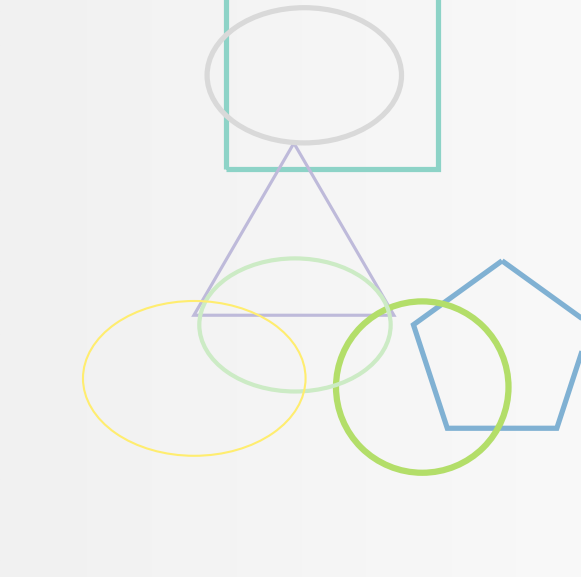[{"shape": "square", "thickness": 2.5, "radius": 0.91, "center": [0.571, 0.889]}, {"shape": "triangle", "thickness": 1.5, "radius": 0.99, "center": [0.506, 0.553]}, {"shape": "pentagon", "thickness": 2.5, "radius": 0.8, "center": [0.864, 0.387]}, {"shape": "circle", "thickness": 3, "radius": 0.74, "center": [0.726, 0.329]}, {"shape": "oval", "thickness": 2.5, "radius": 0.84, "center": [0.524, 0.869]}, {"shape": "oval", "thickness": 2, "radius": 0.82, "center": [0.507, 0.436]}, {"shape": "oval", "thickness": 1, "radius": 0.96, "center": [0.334, 0.344]}]